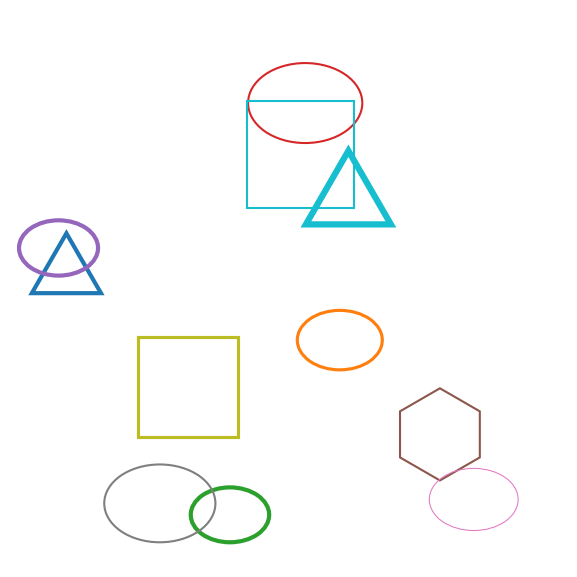[{"shape": "triangle", "thickness": 2, "radius": 0.35, "center": [0.115, 0.526]}, {"shape": "oval", "thickness": 1.5, "radius": 0.37, "center": [0.588, 0.41]}, {"shape": "oval", "thickness": 2, "radius": 0.34, "center": [0.398, 0.108]}, {"shape": "oval", "thickness": 1, "radius": 0.49, "center": [0.528, 0.821]}, {"shape": "oval", "thickness": 2, "radius": 0.34, "center": [0.101, 0.57]}, {"shape": "hexagon", "thickness": 1, "radius": 0.4, "center": [0.762, 0.247]}, {"shape": "oval", "thickness": 0.5, "radius": 0.38, "center": [0.82, 0.134]}, {"shape": "oval", "thickness": 1, "radius": 0.48, "center": [0.277, 0.127]}, {"shape": "square", "thickness": 1.5, "radius": 0.43, "center": [0.326, 0.33]}, {"shape": "square", "thickness": 1, "radius": 0.46, "center": [0.521, 0.731]}, {"shape": "triangle", "thickness": 3, "radius": 0.42, "center": [0.603, 0.653]}]